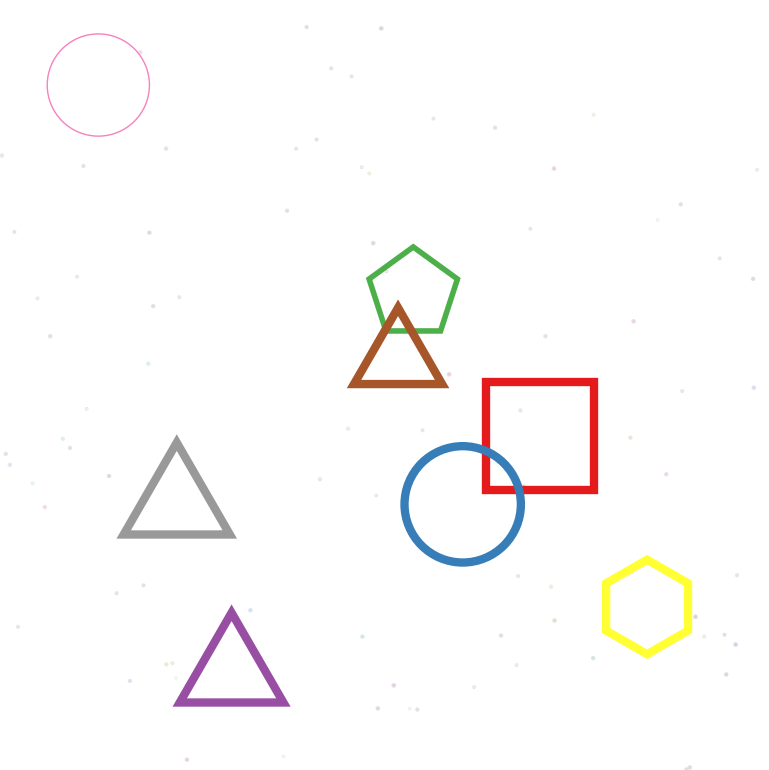[{"shape": "square", "thickness": 3, "radius": 0.35, "center": [0.701, 0.434]}, {"shape": "circle", "thickness": 3, "radius": 0.38, "center": [0.601, 0.345]}, {"shape": "pentagon", "thickness": 2, "radius": 0.3, "center": [0.537, 0.619]}, {"shape": "triangle", "thickness": 3, "radius": 0.39, "center": [0.301, 0.127]}, {"shape": "hexagon", "thickness": 3, "radius": 0.31, "center": [0.84, 0.212]}, {"shape": "triangle", "thickness": 3, "radius": 0.33, "center": [0.517, 0.534]}, {"shape": "circle", "thickness": 0.5, "radius": 0.33, "center": [0.128, 0.89]}, {"shape": "triangle", "thickness": 3, "radius": 0.4, "center": [0.23, 0.346]}]